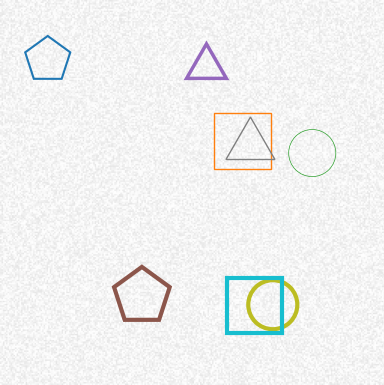[{"shape": "pentagon", "thickness": 1.5, "radius": 0.31, "center": [0.124, 0.845]}, {"shape": "square", "thickness": 1, "radius": 0.37, "center": [0.63, 0.633]}, {"shape": "circle", "thickness": 0.5, "radius": 0.31, "center": [0.811, 0.602]}, {"shape": "triangle", "thickness": 2.5, "radius": 0.3, "center": [0.536, 0.826]}, {"shape": "pentagon", "thickness": 3, "radius": 0.38, "center": [0.369, 0.231]}, {"shape": "triangle", "thickness": 1, "radius": 0.37, "center": [0.65, 0.622]}, {"shape": "circle", "thickness": 3, "radius": 0.32, "center": [0.709, 0.209]}, {"shape": "square", "thickness": 3, "radius": 0.35, "center": [0.661, 0.207]}]